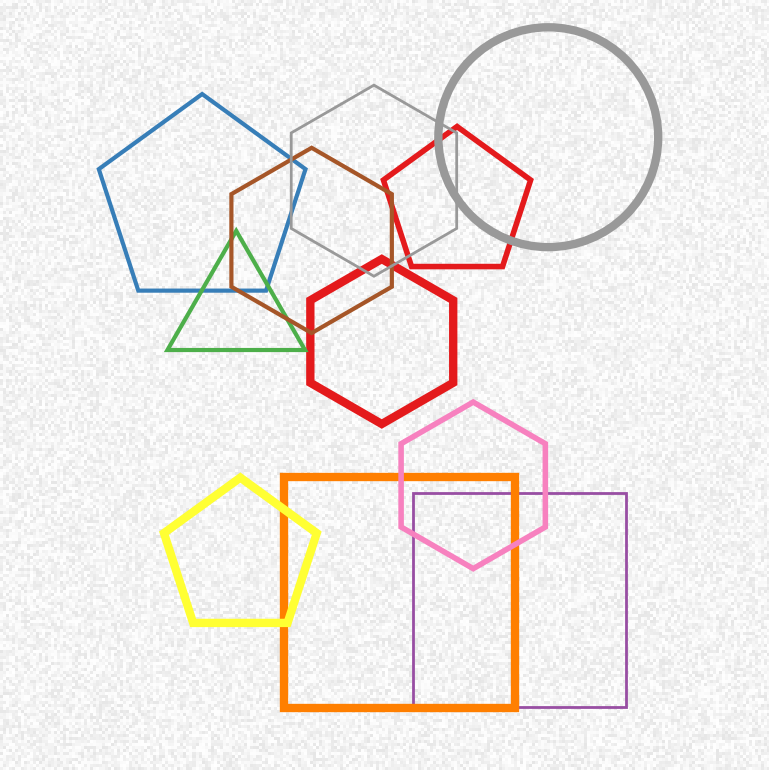[{"shape": "pentagon", "thickness": 2, "radius": 0.5, "center": [0.594, 0.735]}, {"shape": "hexagon", "thickness": 3, "radius": 0.54, "center": [0.496, 0.556]}, {"shape": "pentagon", "thickness": 1.5, "radius": 0.71, "center": [0.263, 0.737]}, {"shape": "triangle", "thickness": 1.5, "radius": 0.52, "center": [0.307, 0.597]}, {"shape": "square", "thickness": 1, "radius": 0.69, "center": [0.675, 0.221]}, {"shape": "square", "thickness": 3, "radius": 0.75, "center": [0.519, 0.231]}, {"shape": "pentagon", "thickness": 3, "radius": 0.52, "center": [0.312, 0.275]}, {"shape": "hexagon", "thickness": 1.5, "radius": 0.6, "center": [0.405, 0.688]}, {"shape": "hexagon", "thickness": 2, "radius": 0.54, "center": [0.615, 0.37]}, {"shape": "hexagon", "thickness": 1, "radius": 0.62, "center": [0.486, 0.765]}, {"shape": "circle", "thickness": 3, "radius": 0.71, "center": [0.712, 0.822]}]